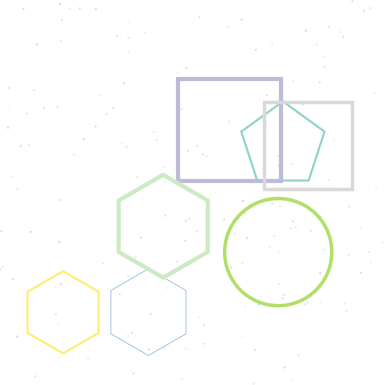[{"shape": "pentagon", "thickness": 1.5, "radius": 0.57, "center": [0.735, 0.623]}, {"shape": "square", "thickness": 3, "radius": 0.67, "center": [0.596, 0.662]}, {"shape": "hexagon", "thickness": 0.5, "radius": 0.56, "center": [0.386, 0.189]}, {"shape": "circle", "thickness": 2.5, "radius": 0.7, "center": [0.723, 0.345]}, {"shape": "square", "thickness": 2.5, "radius": 0.57, "center": [0.801, 0.622]}, {"shape": "hexagon", "thickness": 3, "radius": 0.67, "center": [0.424, 0.412]}, {"shape": "hexagon", "thickness": 1.5, "radius": 0.53, "center": [0.164, 0.189]}]